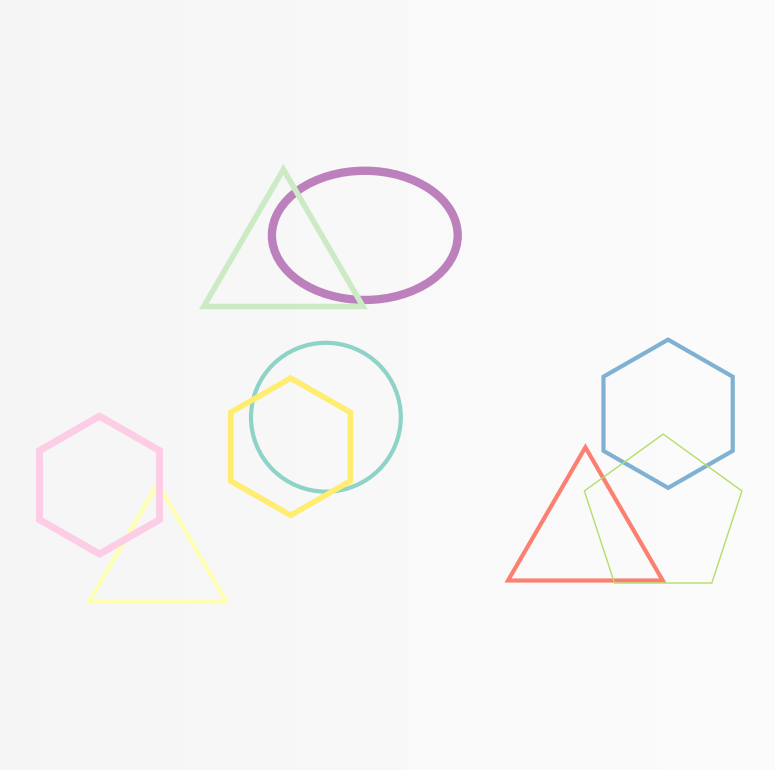[{"shape": "circle", "thickness": 1.5, "radius": 0.48, "center": [0.42, 0.458]}, {"shape": "triangle", "thickness": 1.5, "radius": 0.51, "center": [0.204, 0.27]}, {"shape": "triangle", "thickness": 1.5, "radius": 0.58, "center": [0.755, 0.304]}, {"shape": "hexagon", "thickness": 1.5, "radius": 0.48, "center": [0.862, 0.463]}, {"shape": "pentagon", "thickness": 0.5, "radius": 0.53, "center": [0.856, 0.329]}, {"shape": "hexagon", "thickness": 2.5, "radius": 0.45, "center": [0.128, 0.37]}, {"shape": "oval", "thickness": 3, "radius": 0.6, "center": [0.471, 0.694]}, {"shape": "triangle", "thickness": 2, "radius": 0.59, "center": [0.366, 0.661]}, {"shape": "hexagon", "thickness": 2, "radius": 0.45, "center": [0.375, 0.42]}]